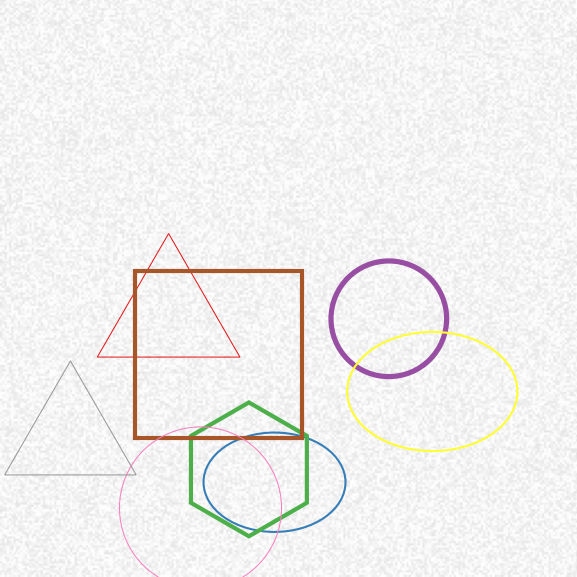[{"shape": "triangle", "thickness": 0.5, "radius": 0.71, "center": [0.292, 0.452]}, {"shape": "oval", "thickness": 1, "radius": 0.61, "center": [0.475, 0.164]}, {"shape": "hexagon", "thickness": 2, "radius": 0.58, "center": [0.431, 0.186]}, {"shape": "circle", "thickness": 2.5, "radius": 0.5, "center": [0.673, 0.447]}, {"shape": "oval", "thickness": 1, "radius": 0.74, "center": [0.749, 0.321]}, {"shape": "square", "thickness": 2, "radius": 0.72, "center": [0.379, 0.385]}, {"shape": "circle", "thickness": 0.5, "radius": 0.7, "center": [0.347, 0.12]}, {"shape": "triangle", "thickness": 0.5, "radius": 0.66, "center": [0.122, 0.243]}]